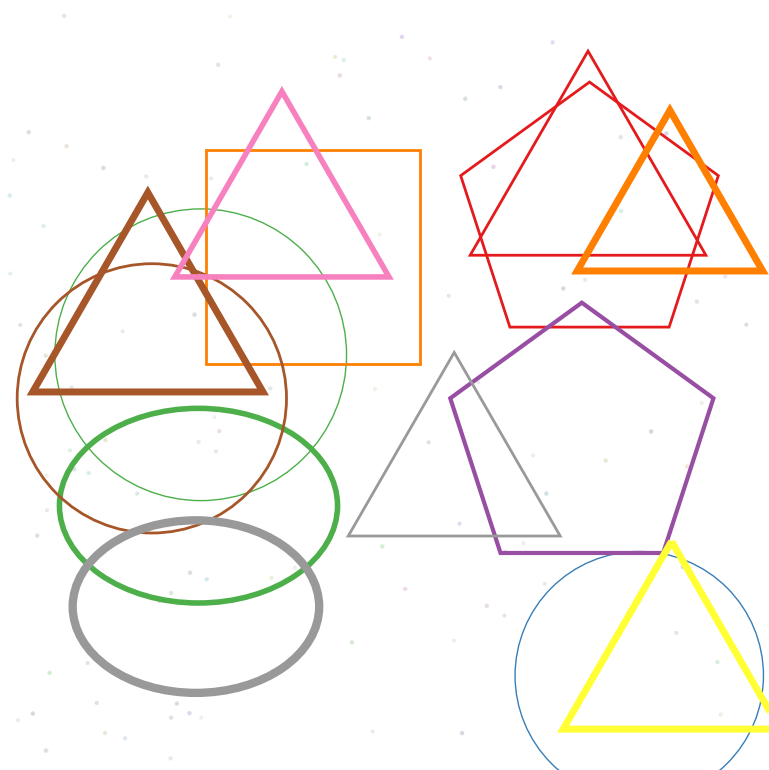[{"shape": "pentagon", "thickness": 1, "radius": 0.88, "center": [0.766, 0.718]}, {"shape": "triangle", "thickness": 1, "radius": 0.88, "center": [0.764, 0.757]}, {"shape": "circle", "thickness": 0.5, "radius": 0.81, "center": [0.83, 0.122]}, {"shape": "circle", "thickness": 0.5, "radius": 0.95, "center": [0.261, 0.539]}, {"shape": "oval", "thickness": 2, "radius": 0.9, "center": [0.258, 0.343]}, {"shape": "pentagon", "thickness": 1.5, "radius": 0.9, "center": [0.756, 0.427]}, {"shape": "square", "thickness": 1, "radius": 0.69, "center": [0.406, 0.666]}, {"shape": "triangle", "thickness": 2.5, "radius": 0.7, "center": [0.87, 0.718]}, {"shape": "triangle", "thickness": 2.5, "radius": 0.81, "center": [0.872, 0.134]}, {"shape": "circle", "thickness": 1, "radius": 0.87, "center": [0.197, 0.483]}, {"shape": "triangle", "thickness": 2.5, "radius": 0.86, "center": [0.192, 0.577]}, {"shape": "triangle", "thickness": 2, "radius": 0.8, "center": [0.366, 0.721]}, {"shape": "triangle", "thickness": 1, "radius": 0.79, "center": [0.59, 0.383]}, {"shape": "oval", "thickness": 3, "radius": 0.8, "center": [0.254, 0.212]}]